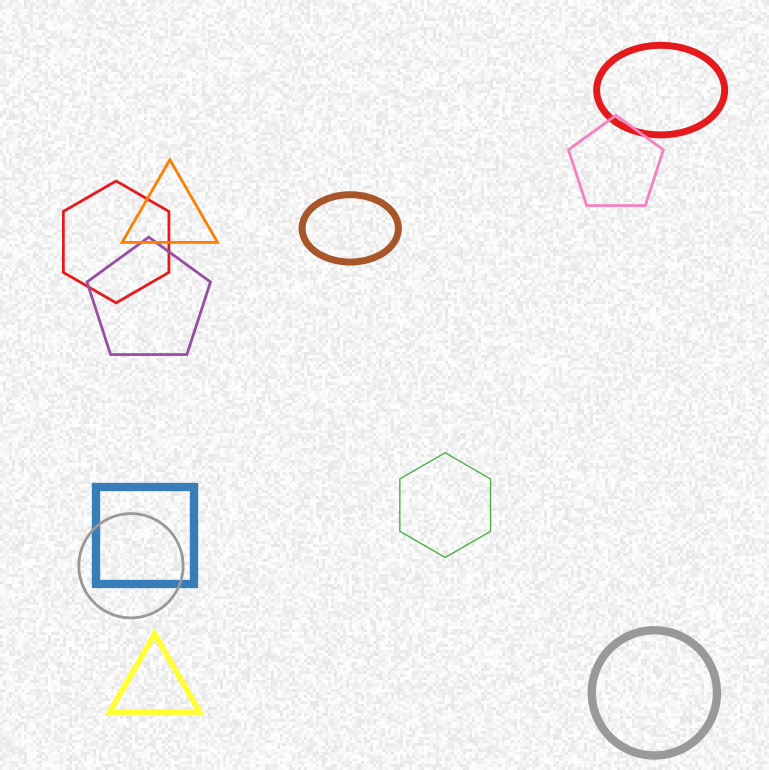[{"shape": "hexagon", "thickness": 1, "radius": 0.4, "center": [0.151, 0.686]}, {"shape": "oval", "thickness": 2.5, "radius": 0.42, "center": [0.858, 0.883]}, {"shape": "square", "thickness": 3, "radius": 0.32, "center": [0.188, 0.305]}, {"shape": "hexagon", "thickness": 0.5, "radius": 0.34, "center": [0.578, 0.344]}, {"shape": "pentagon", "thickness": 1, "radius": 0.42, "center": [0.193, 0.608]}, {"shape": "triangle", "thickness": 1, "radius": 0.36, "center": [0.221, 0.721]}, {"shape": "triangle", "thickness": 2, "radius": 0.34, "center": [0.201, 0.109]}, {"shape": "oval", "thickness": 2.5, "radius": 0.31, "center": [0.455, 0.703]}, {"shape": "pentagon", "thickness": 1, "radius": 0.32, "center": [0.8, 0.785]}, {"shape": "circle", "thickness": 3, "radius": 0.41, "center": [0.85, 0.1]}, {"shape": "circle", "thickness": 1, "radius": 0.34, "center": [0.17, 0.265]}]